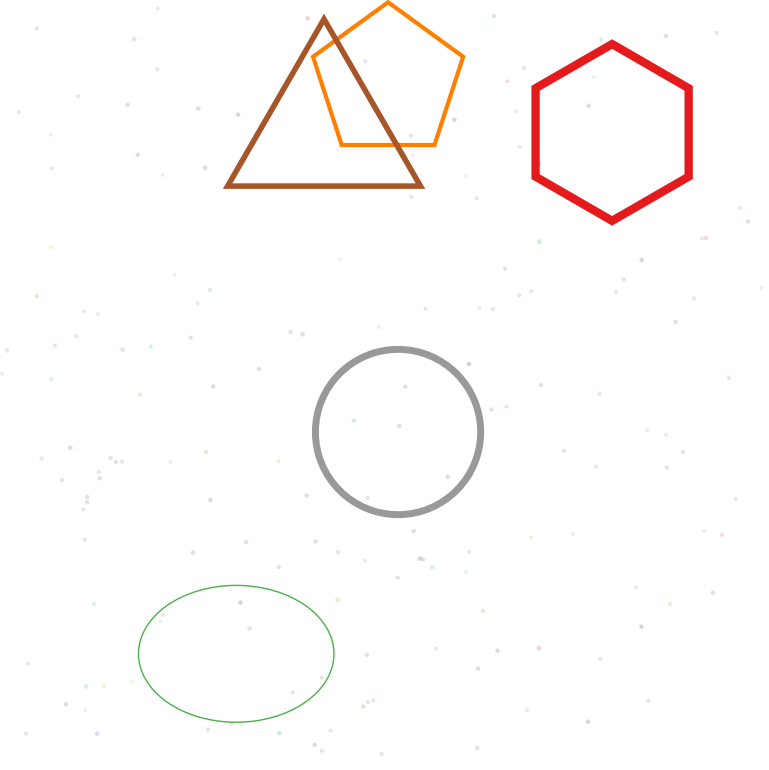[{"shape": "hexagon", "thickness": 3, "radius": 0.57, "center": [0.795, 0.828]}, {"shape": "oval", "thickness": 0.5, "radius": 0.63, "center": [0.307, 0.151]}, {"shape": "pentagon", "thickness": 1.5, "radius": 0.51, "center": [0.504, 0.895]}, {"shape": "triangle", "thickness": 2, "radius": 0.72, "center": [0.421, 0.831]}, {"shape": "circle", "thickness": 2.5, "radius": 0.54, "center": [0.517, 0.439]}]